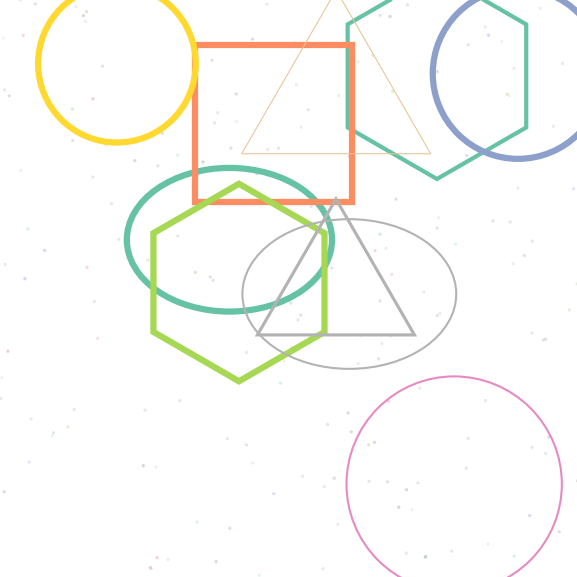[{"shape": "oval", "thickness": 3, "radius": 0.89, "center": [0.397, 0.584]}, {"shape": "hexagon", "thickness": 2, "radius": 0.89, "center": [0.757, 0.868]}, {"shape": "square", "thickness": 3, "radius": 0.68, "center": [0.474, 0.785]}, {"shape": "circle", "thickness": 3, "radius": 0.74, "center": [0.897, 0.872]}, {"shape": "circle", "thickness": 1, "radius": 0.93, "center": [0.786, 0.161]}, {"shape": "hexagon", "thickness": 3, "radius": 0.86, "center": [0.414, 0.51]}, {"shape": "circle", "thickness": 3, "radius": 0.68, "center": [0.202, 0.889]}, {"shape": "triangle", "thickness": 0.5, "radius": 0.94, "center": [0.582, 0.827]}, {"shape": "oval", "thickness": 1, "radius": 0.93, "center": [0.605, 0.49]}, {"shape": "triangle", "thickness": 1.5, "radius": 0.78, "center": [0.582, 0.498]}]